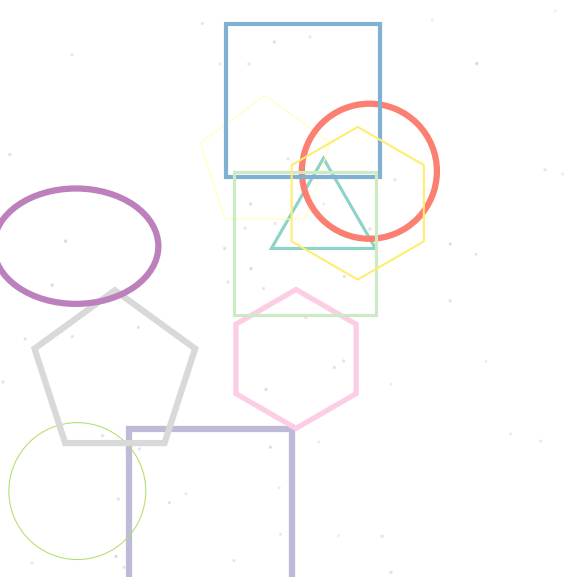[{"shape": "triangle", "thickness": 1.5, "radius": 0.52, "center": [0.56, 0.621]}, {"shape": "pentagon", "thickness": 0.5, "radius": 0.59, "center": [0.459, 0.715]}, {"shape": "square", "thickness": 3, "radius": 0.7, "center": [0.365, 0.117]}, {"shape": "circle", "thickness": 3, "radius": 0.58, "center": [0.64, 0.703]}, {"shape": "square", "thickness": 2, "radius": 0.66, "center": [0.525, 0.825]}, {"shape": "circle", "thickness": 0.5, "radius": 0.59, "center": [0.134, 0.149]}, {"shape": "hexagon", "thickness": 2.5, "radius": 0.6, "center": [0.513, 0.378]}, {"shape": "pentagon", "thickness": 3, "radius": 0.73, "center": [0.199, 0.35]}, {"shape": "oval", "thickness": 3, "radius": 0.71, "center": [0.132, 0.573]}, {"shape": "square", "thickness": 1.5, "radius": 0.62, "center": [0.528, 0.578]}, {"shape": "hexagon", "thickness": 1, "radius": 0.66, "center": [0.619, 0.647]}]